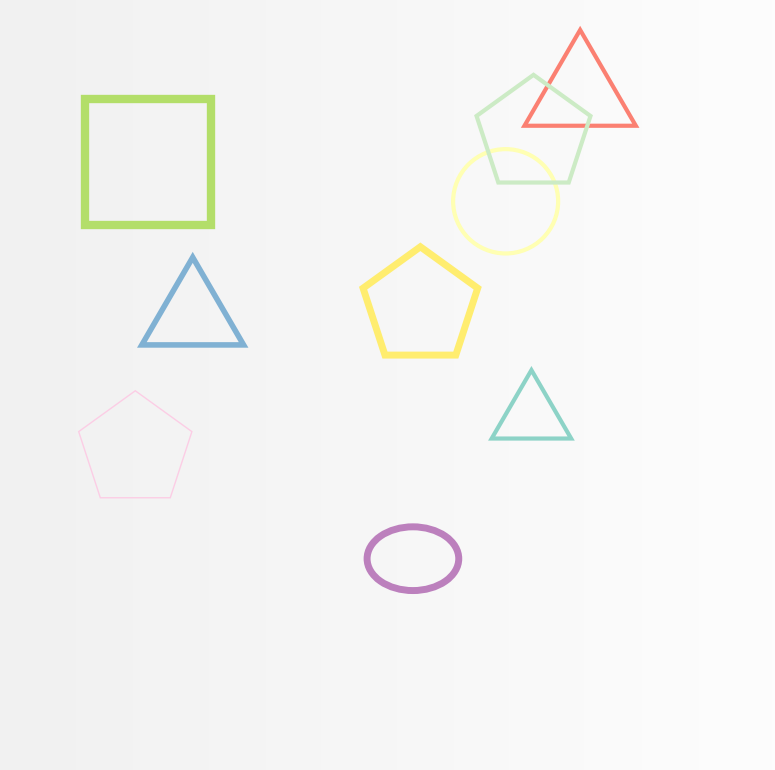[{"shape": "triangle", "thickness": 1.5, "radius": 0.3, "center": [0.686, 0.46]}, {"shape": "circle", "thickness": 1.5, "radius": 0.34, "center": [0.652, 0.739]}, {"shape": "triangle", "thickness": 1.5, "radius": 0.41, "center": [0.749, 0.878]}, {"shape": "triangle", "thickness": 2, "radius": 0.38, "center": [0.249, 0.59]}, {"shape": "square", "thickness": 3, "radius": 0.41, "center": [0.191, 0.789]}, {"shape": "pentagon", "thickness": 0.5, "radius": 0.38, "center": [0.175, 0.416]}, {"shape": "oval", "thickness": 2.5, "radius": 0.3, "center": [0.533, 0.274]}, {"shape": "pentagon", "thickness": 1.5, "radius": 0.39, "center": [0.688, 0.825]}, {"shape": "pentagon", "thickness": 2.5, "radius": 0.39, "center": [0.542, 0.602]}]